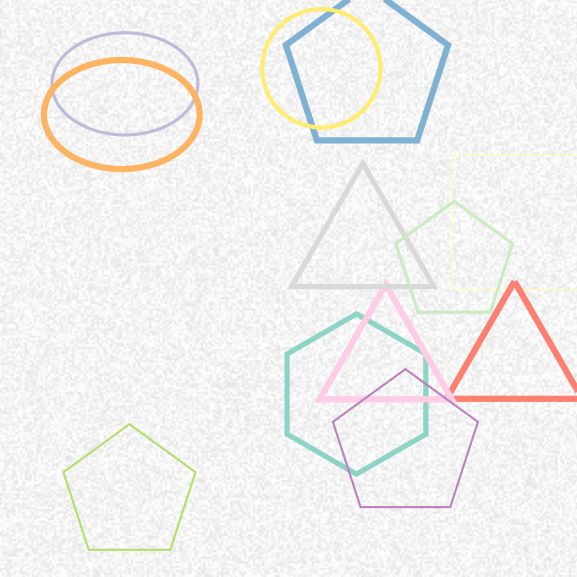[{"shape": "hexagon", "thickness": 2.5, "radius": 0.69, "center": [0.617, 0.317]}, {"shape": "square", "thickness": 0.5, "radius": 0.58, "center": [0.898, 0.615]}, {"shape": "oval", "thickness": 1.5, "radius": 0.63, "center": [0.216, 0.854]}, {"shape": "triangle", "thickness": 3, "radius": 0.68, "center": [0.891, 0.376]}, {"shape": "pentagon", "thickness": 3, "radius": 0.74, "center": [0.635, 0.875]}, {"shape": "oval", "thickness": 3, "radius": 0.67, "center": [0.211, 0.801]}, {"shape": "pentagon", "thickness": 1, "radius": 0.6, "center": [0.224, 0.144]}, {"shape": "triangle", "thickness": 3, "radius": 0.66, "center": [0.668, 0.374]}, {"shape": "triangle", "thickness": 2.5, "radius": 0.71, "center": [0.628, 0.574]}, {"shape": "pentagon", "thickness": 1, "radius": 0.66, "center": [0.702, 0.228]}, {"shape": "pentagon", "thickness": 1.5, "radius": 0.53, "center": [0.786, 0.544]}, {"shape": "circle", "thickness": 2, "radius": 0.51, "center": [0.556, 0.881]}]